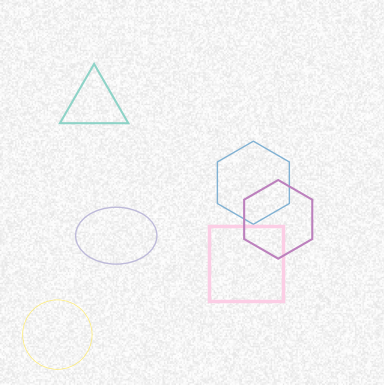[{"shape": "triangle", "thickness": 1.5, "radius": 0.51, "center": [0.244, 0.731]}, {"shape": "oval", "thickness": 1, "radius": 0.53, "center": [0.302, 0.388]}, {"shape": "hexagon", "thickness": 1, "radius": 0.54, "center": [0.658, 0.525]}, {"shape": "square", "thickness": 2.5, "radius": 0.48, "center": [0.639, 0.315]}, {"shape": "hexagon", "thickness": 1.5, "radius": 0.51, "center": [0.723, 0.43]}, {"shape": "circle", "thickness": 0.5, "radius": 0.45, "center": [0.149, 0.131]}]